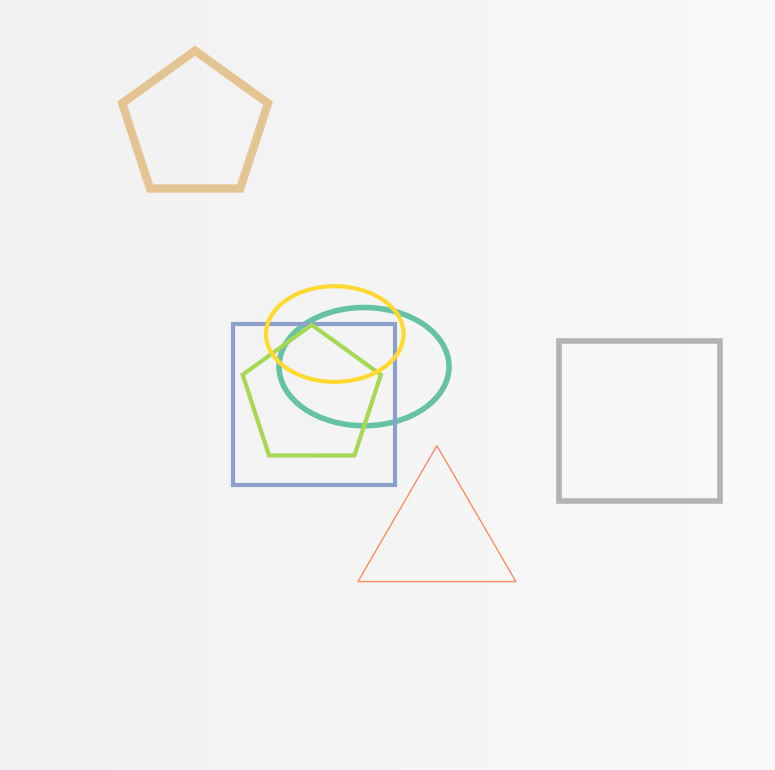[{"shape": "oval", "thickness": 2, "radius": 0.55, "center": [0.47, 0.524]}, {"shape": "triangle", "thickness": 0.5, "radius": 0.59, "center": [0.564, 0.304]}, {"shape": "square", "thickness": 1.5, "radius": 0.52, "center": [0.405, 0.475]}, {"shape": "pentagon", "thickness": 1.5, "radius": 0.47, "center": [0.402, 0.484]}, {"shape": "oval", "thickness": 1.5, "radius": 0.44, "center": [0.432, 0.566]}, {"shape": "pentagon", "thickness": 3, "radius": 0.49, "center": [0.252, 0.835]}, {"shape": "square", "thickness": 2, "radius": 0.52, "center": [0.825, 0.453]}]